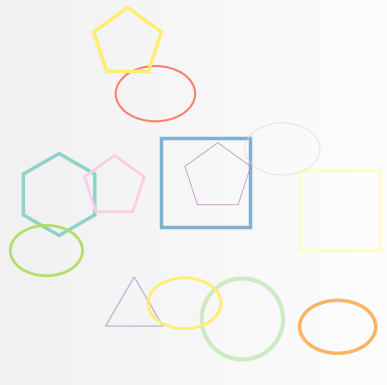[{"shape": "hexagon", "thickness": 2.5, "radius": 0.53, "center": [0.152, 0.495]}, {"shape": "square", "thickness": 1.5, "radius": 0.51, "center": [0.877, 0.452]}, {"shape": "triangle", "thickness": 1, "radius": 0.43, "center": [0.346, 0.196]}, {"shape": "oval", "thickness": 1.5, "radius": 0.51, "center": [0.401, 0.757]}, {"shape": "square", "thickness": 2.5, "radius": 0.57, "center": [0.531, 0.526]}, {"shape": "oval", "thickness": 2.5, "radius": 0.49, "center": [0.871, 0.151]}, {"shape": "oval", "thickness": 2, "radius": 0.47, "center": [0.12, 0.349]}, {"shape": "pentagon", "thickness": 2, "radius": 0.4, "center": [0.295, 0.516]}, {"shape": "oval", "thickness": 0.5, "radius": 0.48, "center": [0.729, 0.613]}, {"shape": "pentagon", "thickness": 0.5, "radius": 0.45, "center": [0.562, 0.54]}, {"shape": "circle", "thickness": 3, "radius": 0.53, "center": [0.626, 0.171]}, {"shape": "oval", "thickness": 2, "radius": 0.47, "center": [0.476, 0.212]}, {"shape": "pentagon", "thickness": 2.5, "radius": 0.46, "center": [0.329, 0.889]}]